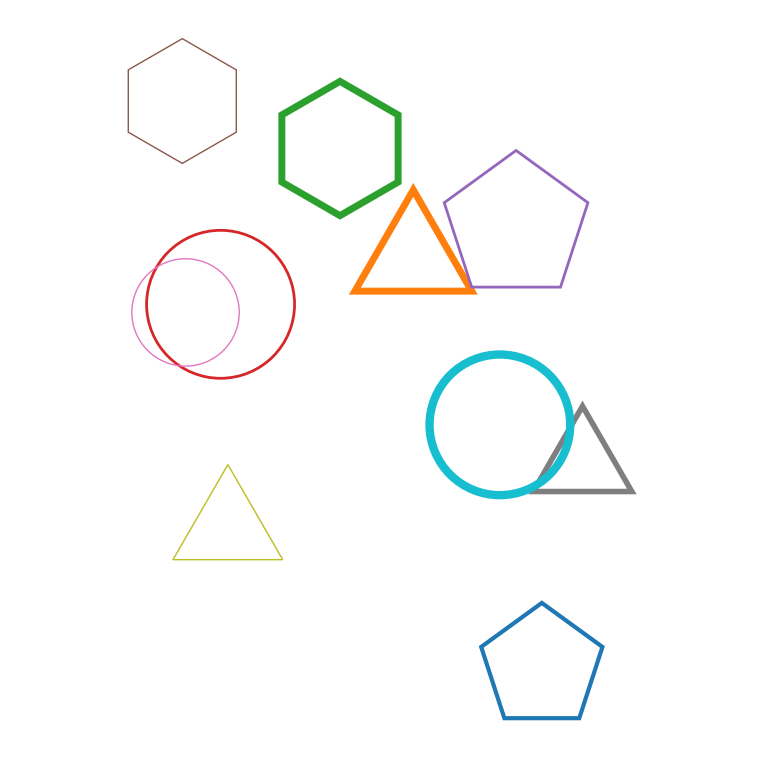[{"shape": "pentagon", "thickness": 1.5, "radius": 0.41, "center": [0.704, 0.134]}, {"shape": "triangle", "thickness": 2.5, "radius": 0.44, "center": [0.537, 0.666]}, {"shape": "hexagon", "thickness": 2.5, "radius": 0.44, "center": [0.442, 0.807]}, {"shape": "circle", "thickness": 1, "radius": 0.48, "center": [0.286, 0.605]}, {"shape": "pentagon", "thickness": 1, "radius": 0.49, "center": [0.67, 0.706]}, {"shape": "hexagon", "thickness": 0.5, "radius": 0.4, "center": [0.237, 0.869]}, {"shape": "circle", "thickness": 0.5, "radius": 0.35, "center": [0.241, 0.594]}, {"shape": "triangle", "thickness": 2, "radius": 0.37, "center": [0.757, 0.399]}, {"shape": "triangle", "thickness": 0.5, "radius": 0.41, "center": [0.296, 0.314]}, {"shape": "circle", "thickness": 3, "radius": 0.46, "center": [0.649, 0.448]}]